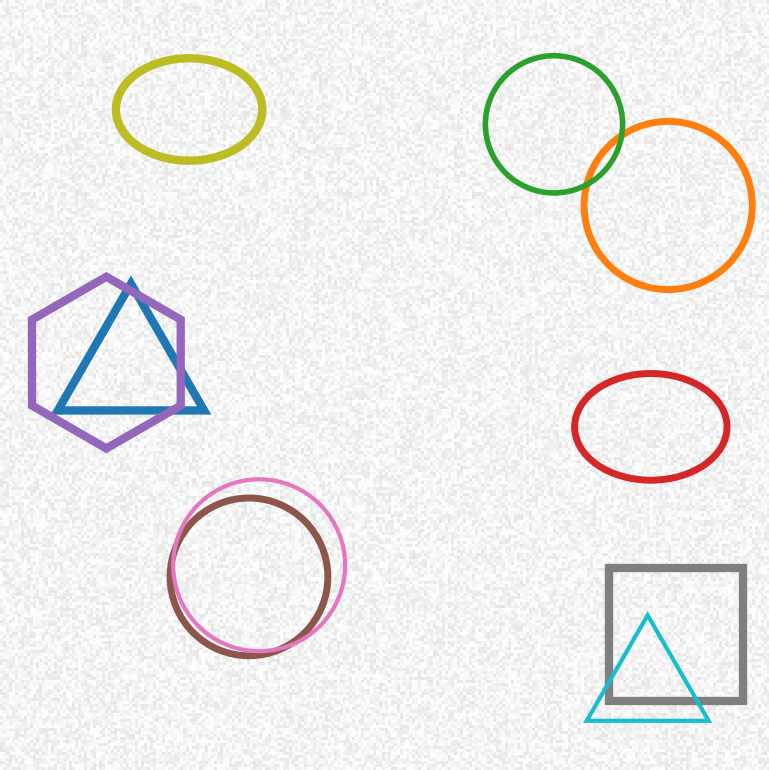[{"shape": "triangle", "thickness": 3, "radius": 0.55, "center": [0.17, 0.522]}, {"shape": "circle", "thickness": 2.5, "radius": 0.55, "center": [0.868, 0.733]}, {"shape": "circle", "thickness": 2, "radius": 0.45, "center": [0.719, 0.839]}, {"shape": "oval", "thickness": 2.5, "radius": 0.49, "center": [0.845, 0.446]}, {"shape": "hexagon", "thickness": 3, "radius": 0.56, "center": [0.138, 0.529]}, {"shape": "circle", "thickness": 2.5, "radius": 0.51, "center": [0.323, 0.251]}, {"shape": "circle", "thickness": 1.5, "radius": 0.56, "center": [0.337, 0.266]}, {"shape": "square", "thickness": 3, "radius": 0.43, "center": [0.878, 0.176]}, {"shape": "oval", "thickness": 3, "radius": 0.48, "center": [0.246, 0.858]}, {"shape": "triangle", "thickness": 1.5, "radius": 0.46, "center": [0.841, 0.11]}]